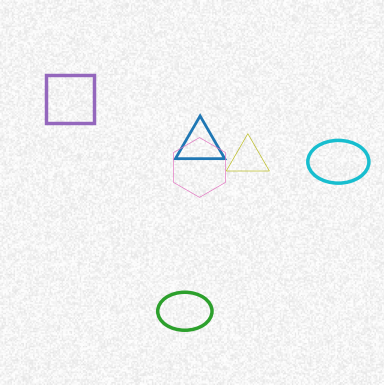[{"shape": "triangle", "thickness": 2, "radius": 0.37, "center": [0.52, 0.625]}, {"shape": "oval", "thickness": 2.5, "radius": 0.35, "center": [0.48, 0.192]}, {"shape": "square", "thickness": 2.5, "radius": 0.31, "center": [0.183, 0.742]}, {"shape": "hexagon", "thickness": 0.5, "radius": 0.39, "center": [0.518, 0.565]}, {"shape": "triangle", "thickness": 0.5, "radius": 0.32, "center": [0.644, 0.588]}, {"shape": "oval", "thickness": 2.5, "radius": 0.4, "center": [0.879, 0.58]}]